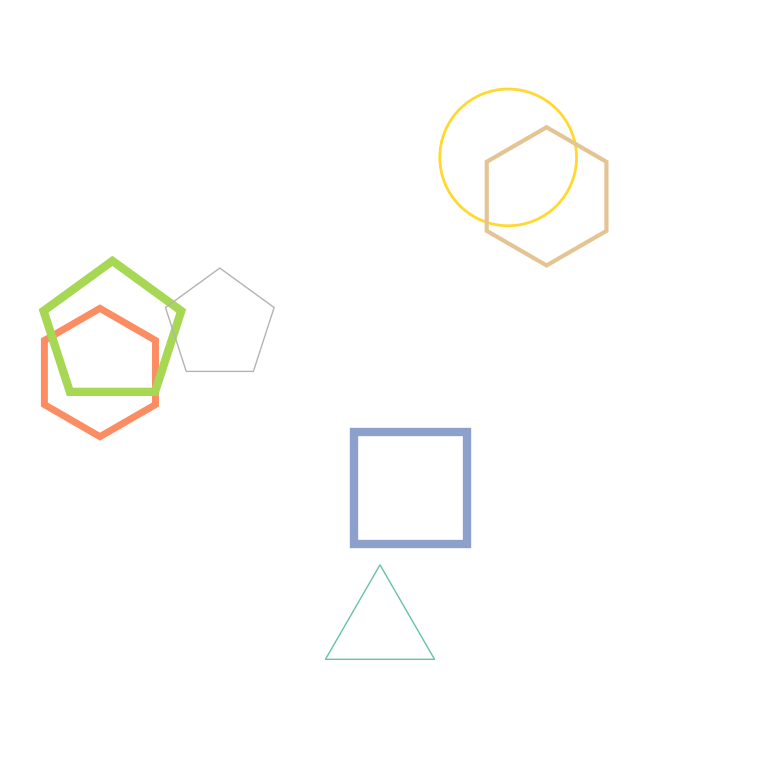[{"shape": "triangle", "thickness": 0.5, "radius": 0.41, "center": [0.493, 0.185]}, {"shape": "hexagon", "thickness": 2.5, "radius": 0.42, "center": [0.13, 0.516]}, {"shape": "square", "thickness": 3, "radius": 0.37, "center": [0.533, 0.366]}, {"shape": "pentagon", "thickness": 3, "radius": 0.47, "center": [0.146, 0.567]}, {"shape": "circle", "thickness": 1, "radius": 0.44, "center": [0.66, 0.796]}, {"shape": "hexagon", "thickness": 1.5, "radius": 0.45, "center": [0.71, 0.745]}, {"shape": "pentagon", "thickness": 0.5, "radius": 0.37, "center": [0.285, 0.578]}]